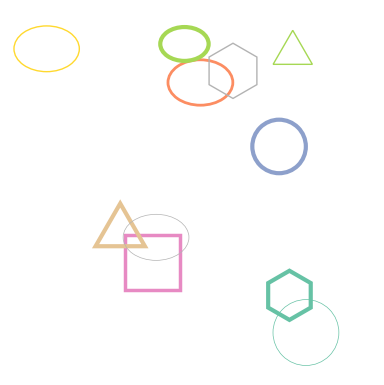[{"shape": "circle", "thickness": 0.5, "radius": 0.43, "center": [0.795, 0.136]}, {"shape": "hexagon", "thickness": 3, "radius": 0.32, "center": [0.752, 0.233]}, {"shape": "oval", "thickness": 2, "radius": 0.42, "center": [0.521, 0.786]}, {"shape": "circle", "thickness": 3, "radius": 0.35, "center": [0.725, 0.62]}, {"shape": "square", "thickness": 2.5, "radius": 0.36, "center": [0.395, 0.319]}, {"shape": "triangle", "thickness": 1, "radius": 0.29, "center": [0.76, 0.862]}, {"shape": "oval", "thickness": 3, "radius": 0.31, "center": [0.479, 0.886]}, {"shape": "oval", "thickness": 1, "radius": 0.42, "center": [0.121, 0.873]}, {"shape": "triangle", "thickness": 3, "radius": 0.37, "center": [0.312, 0.397]}, {"shape": "hexagon", "thickness": 1, "radius": 0.36, "center": [0.605, 0.816]}, {"shape": "oval", "thickness": 0.5, "radius": 0.43, "center": [0.405, 0.384]}]